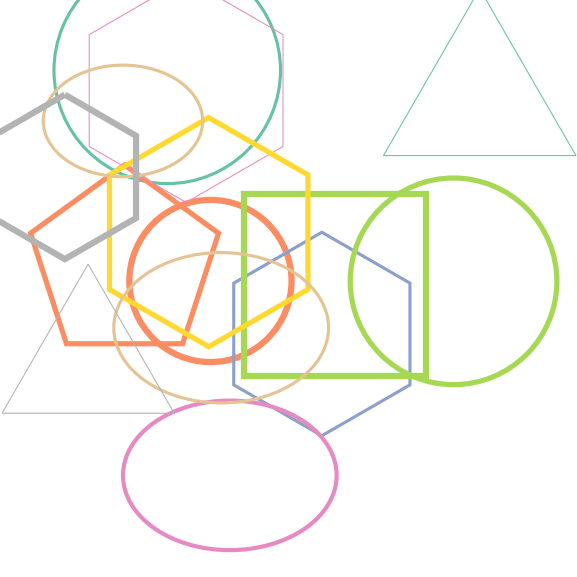[{"shape": "circle", "thickness": 1.5, "radius": 0.98, "center": [0.29, 0.877]}, {"shape": "triangle", "thickness": 0.5, "radius": 0.96, "center": [0.831, 0.826]}, {"shape": "pentagon", "thickness": 2.5, "radius": 0.86, "center": [0.216, 0.542]}, {"shape": "circle", "thickness": 3, "radius": 0.7, "center": [0.364, 0.513]}, {"shape": "hexagon", "thickness": 1.5, "radius": 0.88, "center": [0.557, 0.421]}, {"shape": "hexagon", "thickness": 0.5, "radius": 0.97, "center": [0.322, 0.842]}, {"shape": "oval", "thickness": 2, "radius": 0.92, "center": [0.398, 0.176]}, {"shape": "circle", "thickness": 2.5, "radius": 0.89, "center": [0.785, 0.512]}, {"shape": "square", "thickness": 3, "radius": 0.79, "center": [0.58, 0.505]}, {"shape": "hexagon", "thickness": 2.5, "radius": 0.99, "center": [0.361, 0.597]}, {"shape": "oval", "thickness": 1.5, "radius": 0.69, "center": [0.213, 0.79]}, {"shape": "oval", "thickness": 1.5, "radius": 0.93, "center": [0.383, 0.432]}, {"shape": "hexagon", "thickness": 3, "radius": 0.71, "center": [0.112, 0.693]}, {"shape": "triangle", "thickness": 0.5, "radius": 0.86, "center": [0.153, 0.37]}]